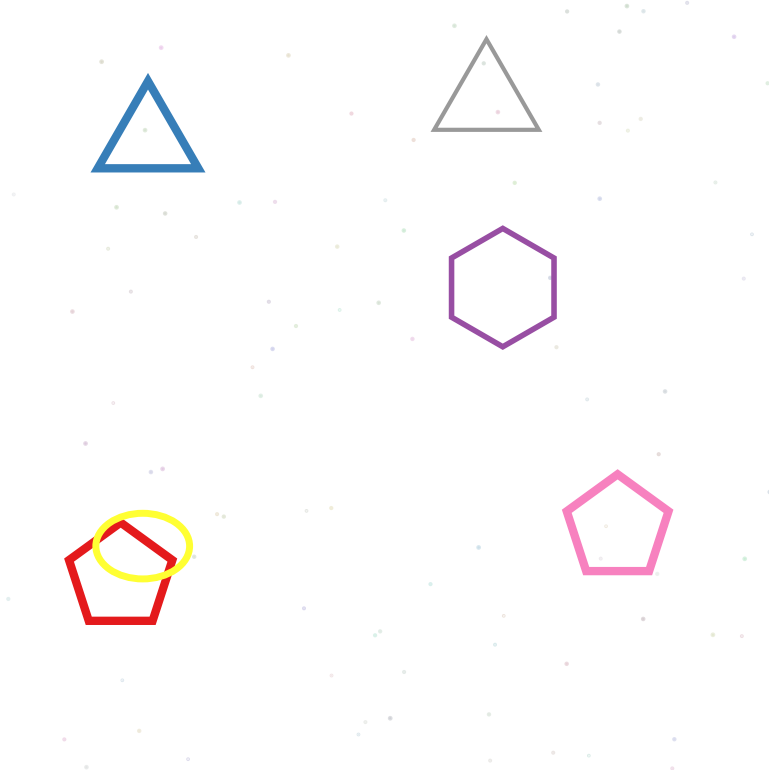[{"shape": "pentagon", "thickness": 3, "radius": 0.35, "center": [0.157, 0.251]}, {"shape": "triangle", "thickness": 3, "radius": 0.38, "center": [0.192, 0.819]}, {"shape": "hexagon", "thickness": 2, "radius": 0.38, "center": [0.653, 0.626]}, {"shape": "oval", "thickness": 2.5, "radius": 0.3, "center": [0.185, 0.291]}, {"shape": "pentagon", "thickness": 3, "radius": 0.35, "center": [0.802, 0.315]}, {"shape": "triangle", "thickness": 1.5, "radius": 0.39, "center": [0.632, 0.871]}]